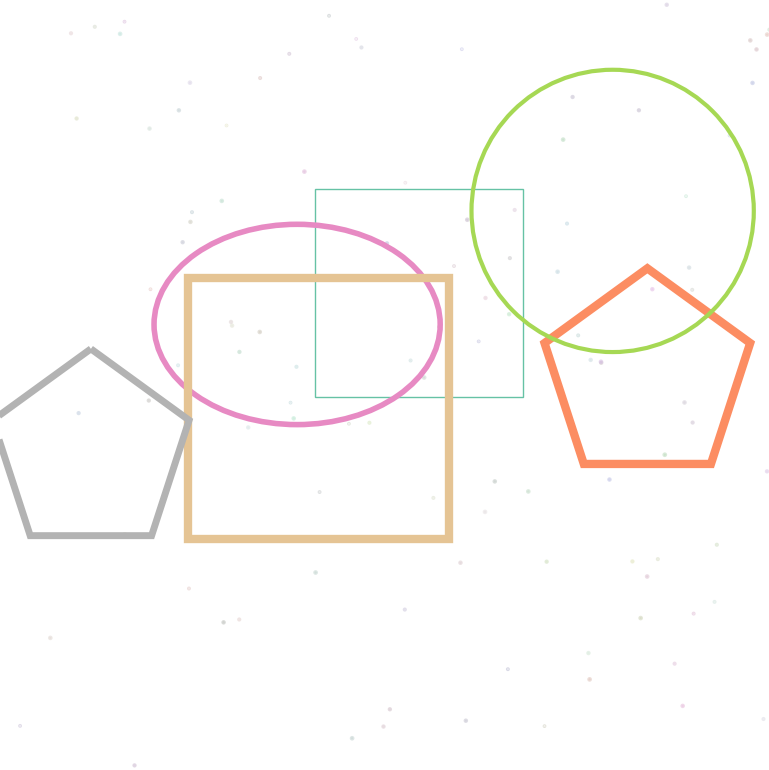[{"shape": "square", "thickness": 0.5, "radius": 0.68, "center": [0.544, 0.619]}, {"shape": "pentagon", "thickness": 3, "radius": 0.7, "center": [0.841, 0.511]}, {"shape": "oval", "thickness": 2, "radius": 0.93, "center": [0.386, 0.579]}, {"shape": "circle", "thickness": 1.5, "radius": 0.92, "center": [0.796, 0.726]}, {"shape": "square", "thickness": 3, "radius": 0.85, "center": [0.414, 0.47]}, {"shape": "pentagon", "thickness": 2.5, "radius": 0.67, "center": [0.118, 0.413]}]